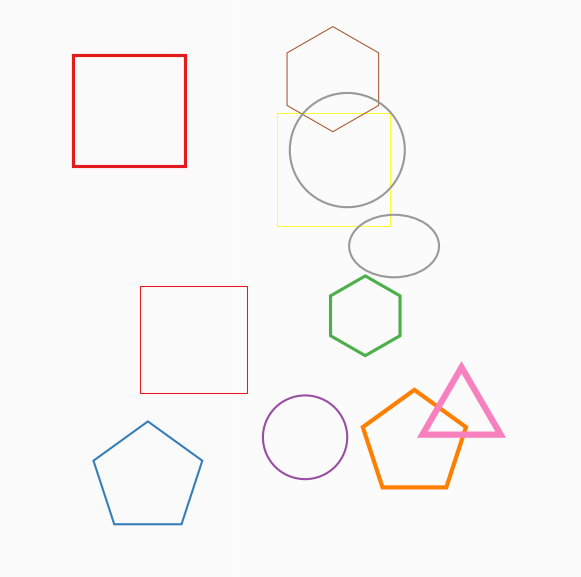[{"shape": "square", "thickness": 1.5, "radius": 0.48, "center": [0.222, 0.807]}, {"shape": "square", "thickness": 0.5, "radius": 0.46, "center": [0.333, 0.411]}, {"shape": "pentagon", "thickness": 1, "radius": 0.49, "center": [0.254, 0.171]}, {"shape": "hexagon", "thickness": 1.5, "radius": 0.35, "center": [0.628, 0.452]}, {"shape": "circle", "thickness": 1, "radius": 0.36, "center": [0.525, 0.242]}, {"shape": "pentagon", "thickness": 2, "radius": 0.47, "center": [0.713, 0.231]}, {"shape": "square", "thickness": 0.5, "radius": 0.49, "center": [0.573, 0.706]}, {"shape": "hexagon", "thickness": 0.5, "radius": 0.45, "center": [0.573, 0.862]}, {"shape": "triangle", "thickness": 3, "radius": 0.39, "center": [0.794, 0.285]}, {"shape": "circle", "thickness": 1, "radius": 0.49, "center": [0.598, 0.739]}, {"shape": "oval", "thickness": 1, "radius": 0.39, "center": [0.678, 0.573]}]